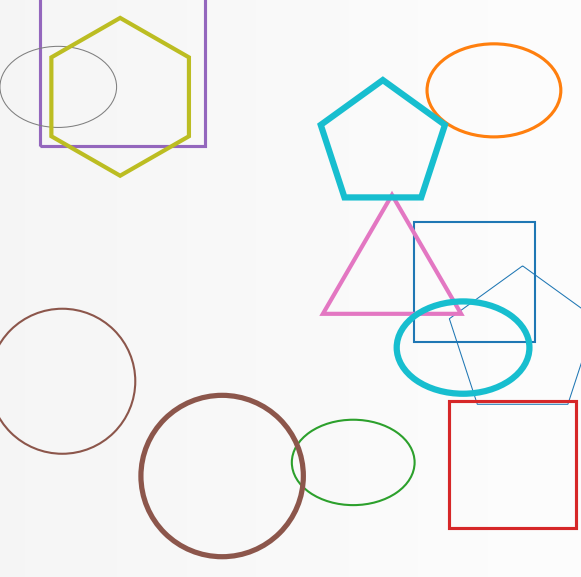[{"shape": "pentagon", "thickness": 0.5, "radius": 0.66, "center": [0.899, 0.406]}, {"shape": "square", "thickness": 1, "radius": 0.52, "center": [0.816, 0.511]}, {"shape": "oval", "thickness": 1.5, "radius": 0.58, "center": [0.85, 0.843]}, {"shape": "oval", "thickness": 1, "radius": 0.53, "center": [0.608, 0.198]}, {"shape": "square", "thickness": 1.5, "radius": 0.55, "center": [0.882, 0.195]}, {"shape": "square", "thickness": 1.5, "radius": 0.71, "center": [0.211, 0.887]}, {"shape": "circle", "thickness": 1, "radius": 0.63, "center": [0.107, 0.339]}, {"shape": "circle", "thickness": 2.5, "radius": 0.7, "center": [0.382, 0.175]}, {"shape": "triangle", "thickness": 2, "radius": 0.69, "center": [0.674, 0.524]}, {"shape": "oval", "thickness": 0.5, "radius": 0.5, "center": [0.1, 0.849]}, {"shape": "hexagon", "thickness": 2, "radius": 0.68, "center": [0.207, 0.831]}, {"shape": "pentagon", "thickness": 3, "radius": 0.56, "center": [0.659, 0.748]}, {"shape": "oval", "thickness": 3, "radius": 0.57, "center": [0.797, 0.397]}]